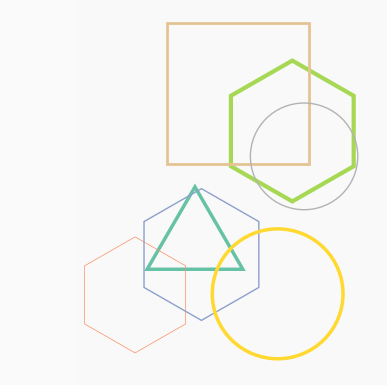[{"shape": "triangle", "thickness": 2.5, "radius": 0.71, "center": [0.503, 0.372]}, {"shape": "hexagon", "thickness": 0.5, "radius": 0.75, "center": [0.349, 0.234]}, {"shape": "hexagon", "thickness": 1, "radius": 0.86, "center": [0.52, 0.339]}, {"shape": "hexagon", "thickness": 3, "radius": 0.91, "center": [0.754, 0.66]}, {"shape": "circle", "thickness": 2.5, "radius": 0.84, "center": [0.717, 0.237]}, {"shape": "square", "thickness": 2, "radius": 0.92, "center": [0.615, 0.758]}, {"shape": "circle", "thickness": 1, "radius": 0.69, "center": [0.785, 0.594]}]